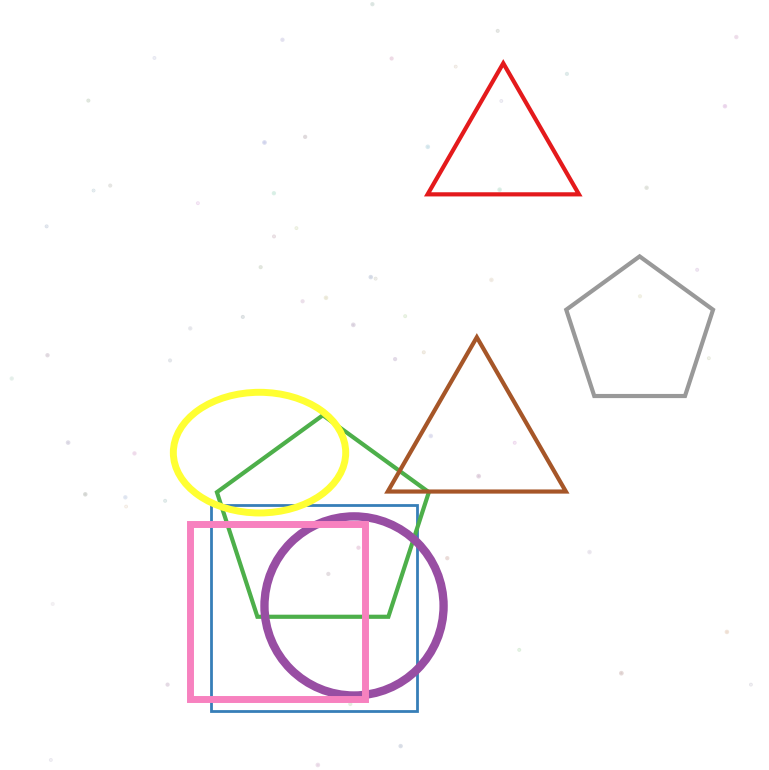[{"shape": "triangle", "thickness": 1.5, "radius": 0.57, "center": [0.654, 0.804]}, {"shape": "square", "thickness": 1, "radius": 0.67, "center": [0.408, 0.21]}, {"shape": "pentagon", "thickness": 1.5, "radius": 0.72, "center": [0.419, 0.316]}, {"shape": "circle", "thickness": 3, "radius": 0.58, "center": [0.46, 0.213]}, {"shape": "oval", "thickness": 2.5, "radius": 0.56, "center": [0.337, 0.412]}, {"shape": "triangle", "thickness": 1.5, "radius": 0.67, "center": [0.619, 0.428]}, {"shape": "square", "thickness": 2.5, "radius": 0.57, "center": [0.361, 0.206]}, {"shape": "pentagon", "thickness": 1.5, "radius": 0.5, "center": [0.831, 0.567]}]